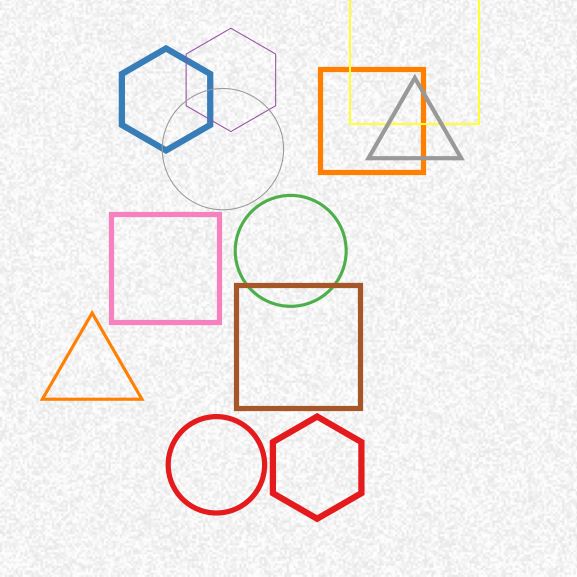[{"shape": "hexagon", "thickness": 3, "radius": 0.44, "center": [0.549, 0.189]}, {"shape": "circle", "thickness": 2.5, "radius": 0.42, "center": [0.375, 0.194]}, {"shape": "hexagon", "thickness": 3, "radius": 0.44, "center": [0.288, 0.827]}, {"shape": "circle", "thickness": 1.5, "radius": 0.48, "center": [0.503, 0.565]}, {"shape": "hexagon", "thickness": 0.5, "radius": 0.45, "center": [0.4, 0.861]}, {"shape": "triangle", "thickness": 1.5, "radius": 0.5, "center": [0.16, 0.358]}, {"shape": "square", "thickness": 2.5, "radius": 0.45, "center": [0.643, 0.79]}, {"shape": "square", "thickness": 1, "radius": 0.56, "center": [0.718, 0.895]}, {"shape": "square", "thickness": 2.5, "radius": 0.54, "center": [0.516, 0.399]}, {"shape": "square", "thickness": 2.5, "radius": 0.47, "center": [0.286, 0.535]}, {"shape": "circle", "thickness": 0.5, "radius": 0.53, "center": [0.386, 0.741]}, {"shape": "triangle", "thickness": 2, "radius": 0.46, "center": [0.718, 0.772]}]